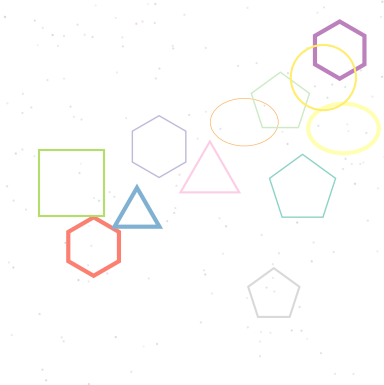[{"shape": "pentagon", "thickness": 1, "radius": 0.45, "center": [0.786, 0.509]}, {"shape": "oval", "thickness": 3, "radius": 0.46, "center": [0.892, 0.666]}, {"shape": "hexagon", "thickness": 1, "radius": 0.4, "center": [0.413, 0.619]}, {"shape": "hexagon", "thickness": 3, "radius": 0.38, "center": [0.243, 0.36]}, {"shape": "triangle", "thickness": 3, "radius": 0.34, "center": [0.356, 0.445]}, {"shape": "oval", "thickness": 0.5, "radius": 0.44, "center": [0.634, 0.683]}, {"shape": "square", "thickness": 1.5, "radius": 0.43, "center": [0.186, 0.525]}, {"shape": "triangle", "thickness": 1.5, "radius": 0.44, "center": [0.545, 0.544]}, {"shape": "pentagon", "thickness": 1.5, "radius": 0.35, "center": [0.711, 0.233]}, {"shape": "hexagon", "thickness": 3, "radius": 0.37, "center": [0.882, 0.87]}, {"shape": "pentagon", "thickness": 1, "radius": 0.4, "center": [0.728, 0.733]}, {"shape": "circle", "thickness": 1.5, "radius": 0.42, "center": [0.84, 0.799]}]